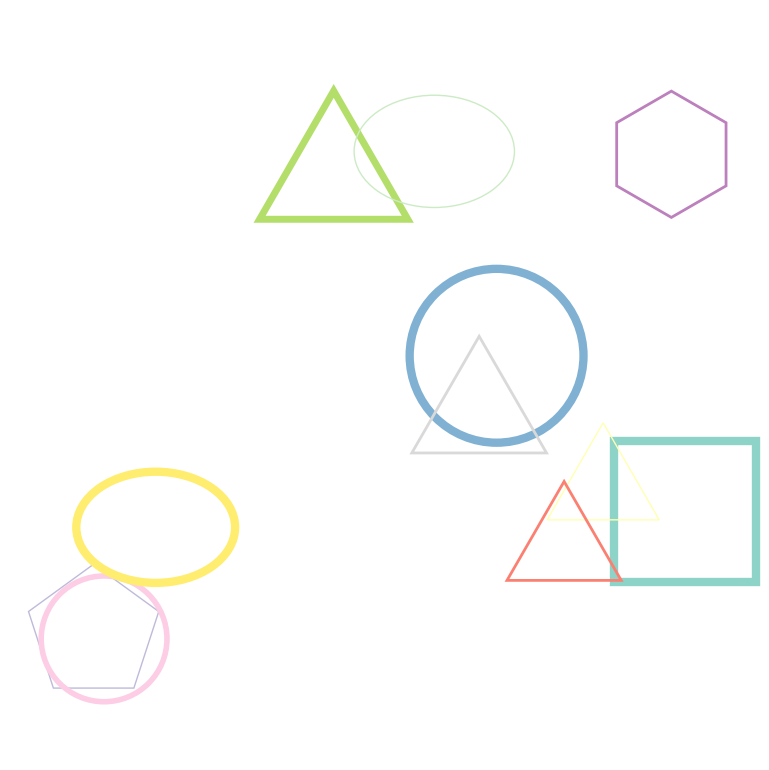[{"shape": "square", "thickness": 3, "radius": 0.46, "center": [0.889, 0.336]}, {"shape": "triangle", "thickness": 0.5, "radius": 0.42, "center": [0.783, 0.367]}, {"shape": "pentagon", "thickness": 0.5, "radius": 0.44, "center": [0.122, 0.178]}, {"shape": "triangle", "thickness": 1, "radius": 0.43, "center": [0.733, 0.289]}, {"shape": "circle", "thickness": 3, "radius": 0.56, "center": [0.645, 0.538]}, {"shape": "triangle", "thickness": 2.5, "radius": 0.56, "center": [0.433, 0.771]}, {"shape": "circle", "thickness": 2, "radius": 0.41, "center": [0.135, 0.17]}, {"shape": "triangle", "thickness": 1, "radius": 0.51, "center": [0.622, 0.462]}, {"shape": "hexagon", "thickness": 1, "radius": 0.41, "center": [0.872, 0.8]}, {"shape": "oval", "thickness": 0.5, "radius": 0.52, "center": [0.564, 0.803]}, {"shape": "oval", "thickness": 3, "radius": 0.52, "center": [0.202, 0.315]}]